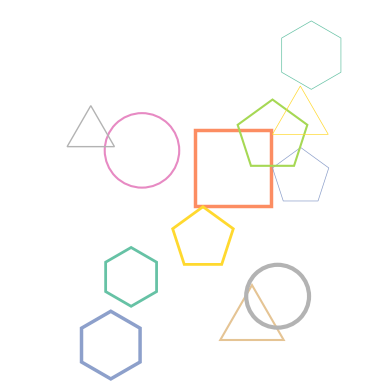[{"shape": "hexagon", "thickness": 0.5, "radius": 0.44, "center": [0.809, 0.857]}, {"shape": "hexagon", "thickness": 2, "radius": 0.38, "center": [0.341, 0.281]}, {"shape": "square", "thickness": 2.5, "radius": 0.49, "center": [0.605, 0.563]}, {"shape": "hexagon", "thickness": 2.5, "radius": 0.44, "center": [0.288, 0.104]}, {"shape": "pentagon", "thickness": 0.5, "radius": 0.38, "center": [0.781, 0.54]}, {"shape": "circle", "thickness": 1.5, "radius": 0.48, "center": [0.369, 0.609]}, {"shape": "pentagon", "thickness": 1.5, "radius": 0.48, "center": [0.708, 0.646]}, {"shape": "triangle", "thickness": 0.5, "radius": 0.42, "center": [0.78, 0.693]}, {"shape": "pentagon", "thickness": 2, "radius": 0.41, "center": [0.527, 0.38]}, {"shape": "triangle", "thickness": 1.5, "radius": 0.48, "center": [0.655, 0.164]}, {"shape": "triangle", "thickness": 1, "radius": 0.35, "center": [0.236, 0.655]}, {"shape": "circle", "thickness": 3, "radius": 0.41, "center": [0.721, 0.231]}]